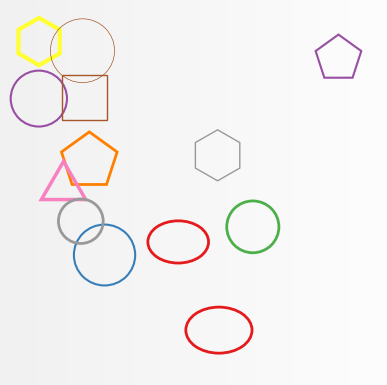[{"shape": "oval", "thickness": 2, "radius": 0.39, "center": [0.46, 0.372]}, {"shape": "oval", "thickness": 2, "radius": 0.43, "center": [0.565, 0.143]}, {"shape": "circle", "thickness": 1.5, "radius": 0.4, "center": [0.27, 0.338]}, {"shape": "circle", "thickness": 2, "radius": 0.34, "center": [0.652, 0.411]}, {"shape": "circle", "thickness": 1.5, "radius": 0.36, "center": [0.1, 0.744]}, {"shape": "pentagon", "thickness": 1.5, "radius": 0.31, "center": [0.873, 0.848]}, {"shape": "pentagon", "thickness": 2, "radius": 0.38, "center": [0.23, 0.582]}, {"shape": "hexagon", "thickness": 3, "radius": 0.31, "center": [0.101, 0.892]}, {"shape": "square", "thickness": 1, "radius": 0.29, "center": [0.218, 0.746]}, {"shape": "circle", "thickness": 0.5, "radius": 0.41, "center": [0.213, 0.868]}, {"shape": "triangle", "thickness": 2.5, "radius": 0.33, "center": [0.164, 0.515]}, {"shape": "hexagon", "thickness": 1, "radius": 0.33, "center": [0.562, 0.597]}, {"shape": "circle", "thickness": 2, "radius": 0.29, "center": [0.209, 0.425]}]